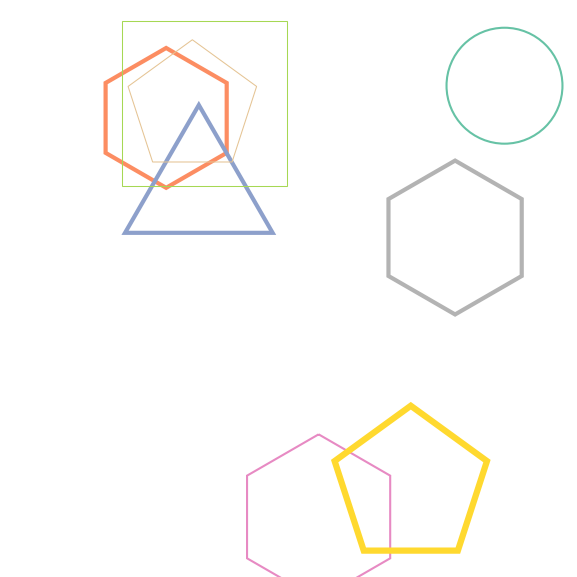[{"shape": "circle", "thickness": 1, "radius": 0.5, "center": [0.874, 0.851]}, {"shape": "hexagon", "thickness": 2, "radius": 0.61, "center": [0.288, 0.795]}, {"shape": "triangle", "thickness": 2, "radius": 0.74, "center": [0.344, 0.67]}, {"shape": "hexagon", "thickness": 1, "radius": 0.72, "center": [0.552, 0.104]}, {"shape": "square", "thickness": 0.5, "radius": 0.71, "center": [0.354, 0.819]}, {"shape": "pentagon", "thickness": 3, "radius": 0.69, "center": [0.711, 0.158]}, {"shape": "pentagon", "thickness": 0.5, "radius": 0.59, "center": [0.333, 0.813]}, {"shape": "hexagon", "thickness": 2, "radius": 0.67, "center": [0.788, 0.588]}]